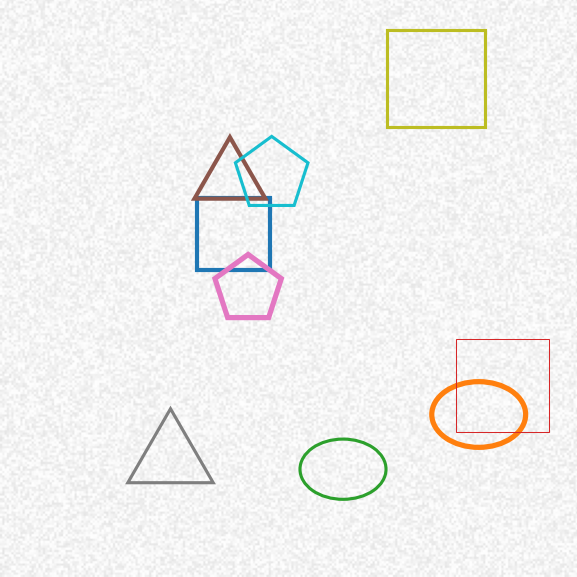[{"shape": "square", "thickness": 2, "radius": 0.31, "center": [0.404, 0.594]}, {"shape": "oval", "thickness": 2.5, "radius": 0.41, "center": [0.829, 0.281]}, {"shape": "oval", "thickness": 1.5, "radius": 0.37, "center": [0.594, 0.187]}, {"shape": "square", "thickness": 0.5, "radius": 0.4, "center": [0.871, 0.332]}, {"shape": "triangle", "thickness": 2, "radius": 0.35, "center": [0.398, 0.691]}, {"shape": "pentagon", "thickness": 2.5, "radius": 0.3, "center": [0.43, 0.498]}, {"shape": "triangle", "thickness": 1.5, "radius": 0.43, "center": [0.295, 0.206]}, {"shape": "square", "thickness": 1.5, "radius": 0.42, "center": [0.755, 0.863]}, {"shape": "pentagon", "thickness": 1.5, "radius": 0.33, "center": [0.47, 0.697]}]